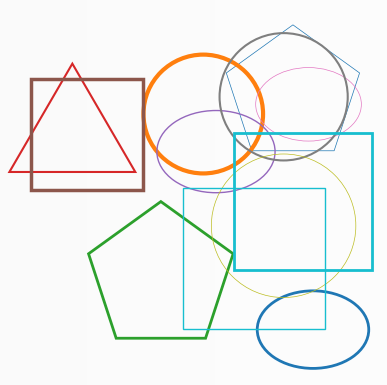[{"shape": "pentagon", "thickness": 0.5, "radius": 0.9, "center": [0.756, 0.755]}, {"shape": "oval", "thickness": 2, "radius": 0.72, "center": [0.808, 0.144]}, {"shape": "circle", "thickness": 3, "radius": 0.77, "center": [0.525, 0.704]}, {"shape": "pentagon", "thickness": 2, "radius": 0.98, "center": [0.415, 0.28]}, {"shape": "triangle", "thickness": 1.5, "radius": 0.94, "center": [0.187, 0.647]}, {"shape": "oval", "thickness": 1, "radius": 0.76, "center": [0.557, 0.606]}, {"shape": "square", "thickness": 2.5, "radius": 0.73, "center": [0.225, 0.65]}, {"shape": "oval", "thickness": 0.5, "radius": 0.68, "center": [0.796, 0.729]}, {"shape": "circle", "thickness": 1.5, "radius": 0.83, "center": [0.732, 0.749]}, {"shape": "circle", "thickness": 0.5, "radius": 0.93, "center": [0.732, 0.414]}, {"shape": "square", "thickness": 2, "radius": 0.89, "center": [0.781, 0.477]}, {"shape": "square", "thickness": 1, "radius": 0.92, "center": [0.655, 0.328]}]